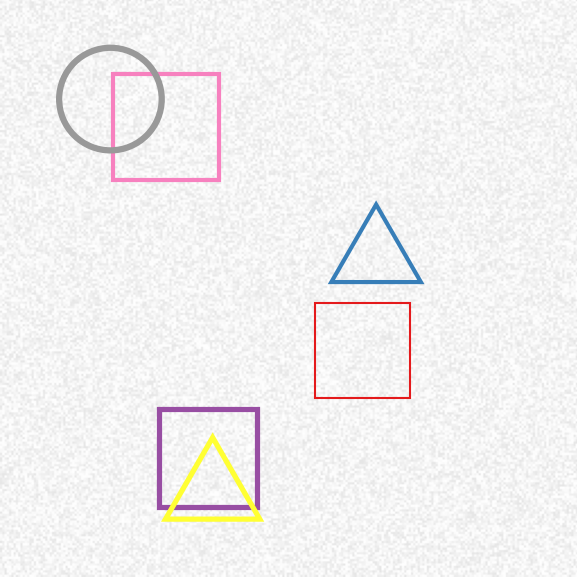[{"shape": "square", "thickness": 1, "radius": 0.41, "center": [0.628, 0.392]}, {"shape": "triangle", "thickness": 2, "radius": 0.45, "center": [0.651, 0.555]}, {"shape": "square", "thickness": 2.5, "radius": 0.43, "center": [0.36, 0.206]}, {"shape": "triangle", "thickness": 2.5, "radius": 0.47, "center": [0.368, 0.147]}, {"shape": "square", "thickness": 2, "radius": 0.46, "center": [0.288, 0.78]}, {"shape": "circle", "thickness": 3, "radius": 0.44, "center": [0.191, 0.828]}]